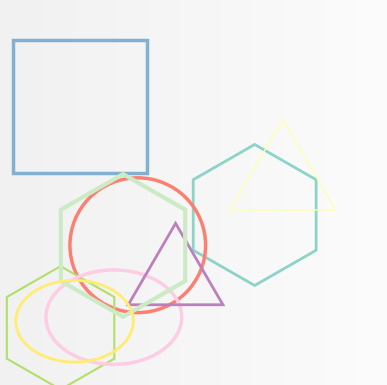[{"shape": "hexagon", "thickness": 2, "radius": 0.92, "center": [0.657, 0.442]}, {"shape": "triangle", "thickness": 1, "radius": 0.78, "center": [0.73, 0.533]}, {"shape": "circle", "thickness": 2.5, "radius": 0.88, "center": [0.356, 0.363]}, {"shape": "square", "thickness": 2.5, "radius": 0.86, "center": [0.207, 0.723]}, {"shape": "hexagon", "thickness": 1.5, "radius": 0.8, "center": [0.156, 0.148]}, {"shape": "oval", "thickness": 2.5, "radius": 0.88, "center": [0.294, 0.176]}, {"shape": "triangle", "thickness": 2, "radius": 0.71, "center": [0.453, 0.279]}, {"shape": "hexagon", "thickness": 3, "radius": 0.93, "center": [0.318, 0.363]}, {"shape": "oval", "thickness": 2, "radius": 0.76, "center": [0.192, 0.166]}]